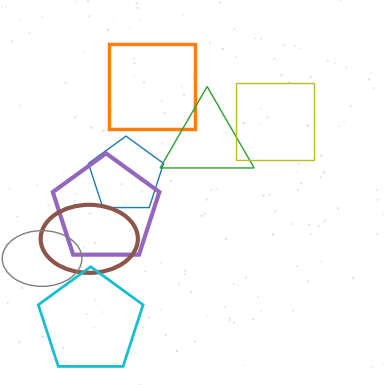[{"shape": "pentagon", "thickness": 1, "radius": 0.51, "center": [0.327, 0.544]}, {"shape": "square", "thickness": 2.5, "radius": 0.55, "center": [0.395, 0.775]}, {"shape": "triangle", "thickness": 1, "radius": 0.71, "center": [0.538, 0.634]}, {"shape": "pentagon", "thickness": 3, "radius": 0.73, "center": [0.276, 0.456]}, {"shape": "oval", "thickness": 3, "radius": 0.63, "center": [0.232, 0.38]}, {"shape": "oval", "thickness": 1, "radius": 0.52, "center": [0.109, 0.329]}, {"shape": "square", "thickness": 1, "radius": 0.5, "center": [0.714, 0.684]}, {"shape": "pentagon", "thickness": 2, "radius": 0.72, "center": [0.236, 0.164]}]